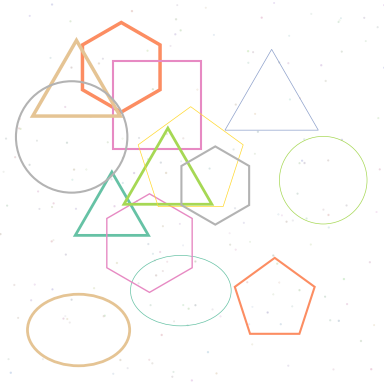[{"shape": "oval", "thickness": 0.5, "radius": 0.65, "center": [0.47, 0.245]}, {"shape": "triangle", "thickness": 2, "radius": 0.55, "center": [0.291, 0.444]}, {"shape": "pentagon", "thickness": 1.5, "radius": 0.55, "center": [0.714, 0.221]}, {"shape": "hexagon", "thickness": 2.5, "radius": 0.58, "center": [0.315, 0.825]}, {"shape": "triangle", "thickness": 0.5, "radius": 0.7, "center": [0.706, 0.732]}, {"shape": "hexagon", "thickness": 1, "radius": 0.64, "center": [0.388, 0.369]}, {"shape": "square", "thickness": 1.5, "radius": 0.57, "center": [0.408, 0.726]}, {"shape": "circle", "thickness": 0.5, "radius": 0.57, "center": [0.84, 0.532]}, {"shape": "triangle", "thickness": 2, "radius": 0.66, "center": [0.436, 0.535]}, {"shape": "pentagon", "thickness": 0.5, "radius": 0.72, "center": [0.495, 0.579]}, {"shape": "triangle", "thickness": 2.5, "radius": 0.66, "center": [0.199, 0.764]}, {"shape": "oval", "thickness": 2, "radius": 0.66, "center": [0.204, 0.143]}, {"shape": "circle", "thickness": 1.5, "radius": 0.72, "center": [0.186, 0.644]}, {"shape": "hexagon", "thickness": 1.5, "radius": 0.51, "center": [0.559, 0.518]}]